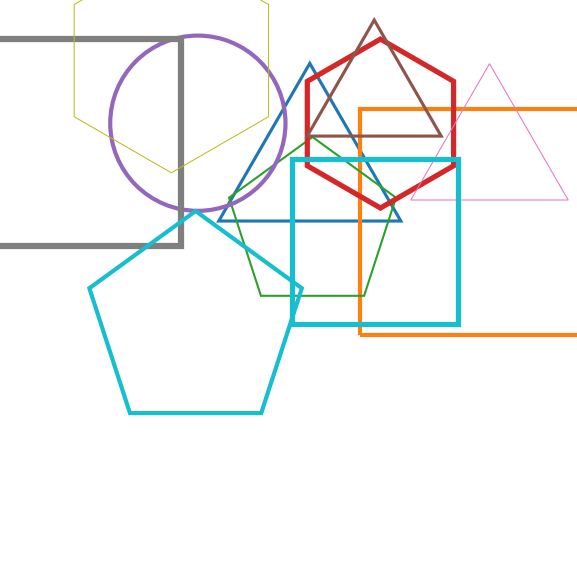[{"shape": "triangle", "thickness": 1.5, "radius": 0.91, "center": [0.536, 0.707]}, {"shape": "square", "thickness": 2, "radius": 0.98, "center": [0.82, 0.615]}, {"shape": "pentagon", "thickness": 1, "radius": 0.76, "center": [0.541, 0.61]}, {"shape": "hexagon", "thickness": 2.5, "radius": 0.73, "center": [0.659, 0.785]}, {"shape": "circle", "thickness": 2, "radius": 0.76, "center": [0.343, 0.786]}, {"shape": "triangle", "thickness": 1.5, "radius": 0.67, "center": [0.648, 0.83]}, {"shape": "triangle", "thickness": 0.5, "radius": 0.79, "center": [0.848, 0.731]}, {"shape": "square", "thickness": 3, "radius": 0.9, "center": [0.134, 0.752]}, {"shape": "hexagon", "thickness": 0.5, "radius": 0.97, "center": [0.297, 0.894]}, {"shape": "square", "thickness": 2.5, "radius": 0.72, "center": [0.649, 0.581]}, {"shape": "pentagon", "thickness": 2, "radius": 0.97, "center": [0.339, 0.44]}]